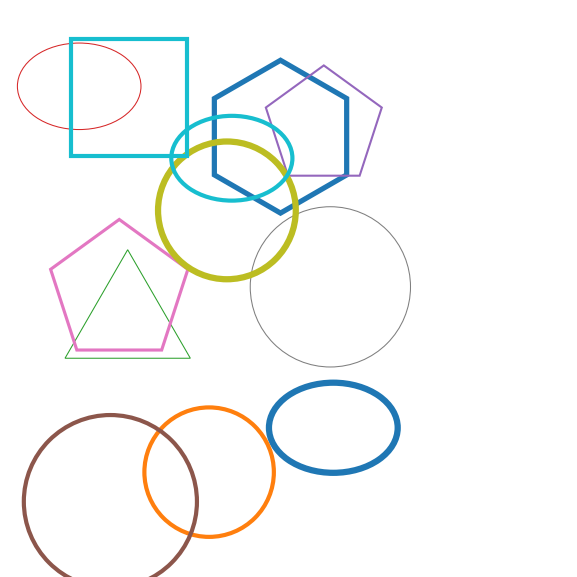[{"shape": "hexagon", "thickness": 2.5, "radius": 0.66, "center": [0.486, 0.762]}, {"shape": "oval", "thickness": 3, "radius": 0.56, "center": [0.577, 0.258]}, {"shape": "circle", "thickness": 2, "radius": 0.56, "center": [0.362, 0.182]}, {"shape": "triangle", "thickness": 0.5, "radius": 0.63, "center": [0.221, 0.441]}, {"shape": "oval", "thickness": 0.5, "radius": 0.53, "center": [0.137, 0.85]}, {"shape": "pentagon", "thickness": 1, "radius": 0.53, "center": [0.561, 0.78]}, {"shape": "circle", "thickness": 2, "radius": 0.75, "center": [0.191, 0.131]}, {"shape": "pentagon", "thickness": 1.5, "radius": 0.62, "center": [0.206, 0.494]}, {"shape": "circle", "thickness": 0.5, "radius": 0.69, "center": [0.572, 0.502]}, {"shape": "circle", "thickness": 3, "radius": 0.6, "center": [0.393, 0.635]}, {"shape": "oval", "thickness": 2, "radius": 0.52, "center": [0.401, 0.725]}, {"shape": "square", "thickness": 2, "radius": 0.51, "center": [0.223, 0.831]}]